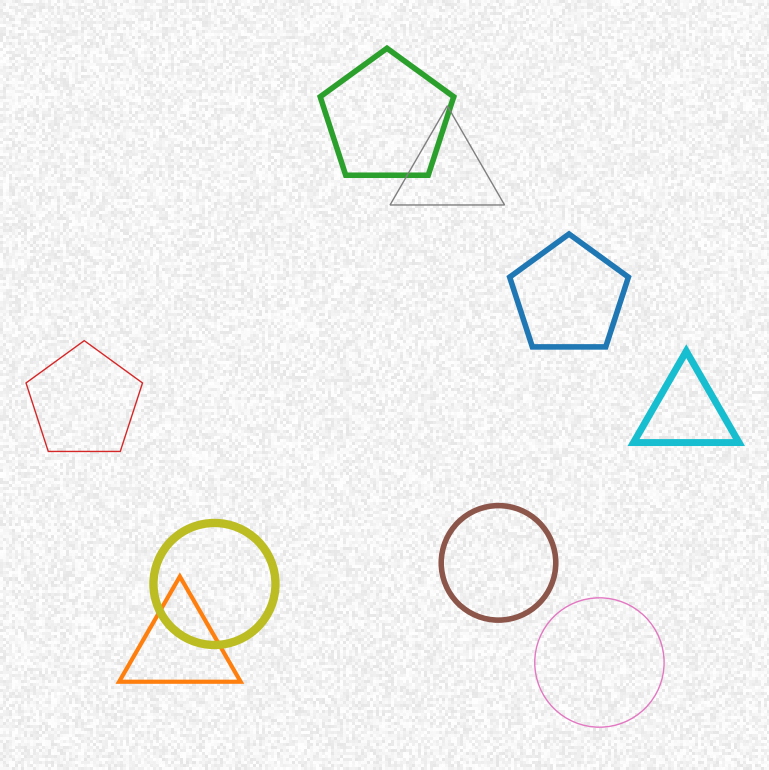[{"shape": "pentagon", "thickness": 2, "radius": 0.41, "center": [0.739, 0.615]}, {"shape": "triangle", "thickness": 1.5, "radius": 0.46, "center": [0.234, 0.16]}, {"shape": "pentagon", "thickness": 2, "radius": 0.46, "center": [0.503, 0.846]}, {"shape": "pentagon", "thickness": 0.5, "radius": 0.4, "center": [0.109, 0.478]}, {"shape": "circle", "thickness": 2, "radius": 0.37, "center": [0.647, 0.269]}, {"shape": "circle", "thickness": 0.5, "radius": 0.42, "center": [0.778, 0.14]}, {"shape": "triangle", "thickness": 0.5, "radius": 0.43, "center": [0.581, 0.777]}, {"shape": "circle", "thickness": 3, "radius": 0.4, "center": [0.279, 0.242]}, {"shape": "triangle", "thickness": 2.5, "radius": 0.4, "center": [0.891, 0.465]}]